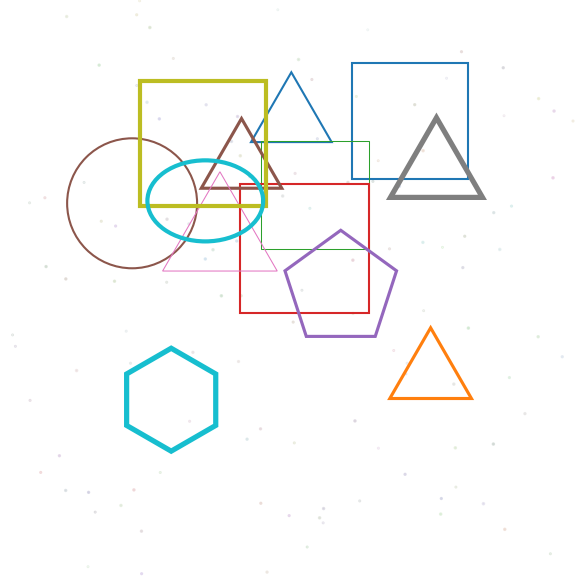[{"shape": "square", "thickness": 1, "radius": 0.5, "center": [0.71, 0.79]}, {"shape": "triangle", "thickness": 1, "radius": 0.4, "center": [0.504, 0.793]}, {"shape": "triangle", "thickness": 1.5, "radius": 0.41, "center": [0.746, 0.35]}, {"shape": "square", "thickness": 0.5, "radius": 0.47, "center": [0.546, 0.662]}, {"shape": "square", "thickness": 1, "radius": 0.56, "center": [0.527, 0.569]}, {"shape": "pentagon", "thickness": 1.5, "radius": 0.51, "center": [0.59, 0.499]}, {"shape": "triangle", "thickness": 1.5, "radius": 0.4, "center": [0.418, 0.713]}, {"shape": "circle", "thickness": 1, "radius": 0.56, "center": [0.229, 0.647]}, {"shape": "triangle", "thickness": 0.5, "radius": 0.57, "center": [0.381, 0.587]}, {"shape": "triangle", "thickness": 2.5, "radius": 0.46, "center": [0.756, 0.703]}, {"shape": "square", "thickness": 2, "radius": 0.54, "center": [0.352, 0.75]}, {"shape": "oval", "thickness": 2, "radius": 0.5, "center": [0.356, 0.651]}, {"shape": "hexagon", "thickness": 2.5, "radius": 0.45, "center": [0.296, 0.307]}]